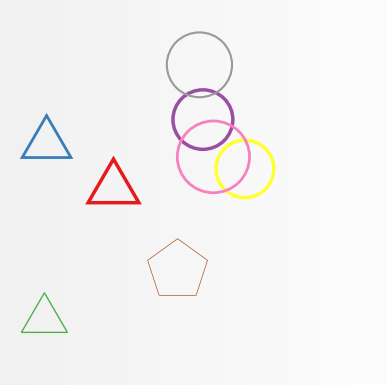[{"shape": "triangle", "thickness": 2.5, "radius": 0.38, "center": [0.293, 0.511]}, {"shape": "triangle", "thickness": 2, "radius": 0.36, "center": [0.12, 0.627]}, {"shape": "triangle", "thickness": 1, "radius": 0.34, "center": [0.115, 0.171]}, {"shape": "circle", "thickness": 2.5, "radius": 0.39, "center": [0.524, 0.689]}, {"shape": "circle", "thickness": 2.5, "radius": 0.37, "center": [0.632, 0.561]}, {"shape": "pentagon", "thickness": 0.5, "radius": 0.41, "center": [0.458, 0.299]}, {"shape": "circle", "thickness": 2, "radius": 0.47, "center": [0.551, 0.593]}, {"shape": "circle", "thickness": 1.5, "radius": 0.42, "center": [0.515, 0.832]}]